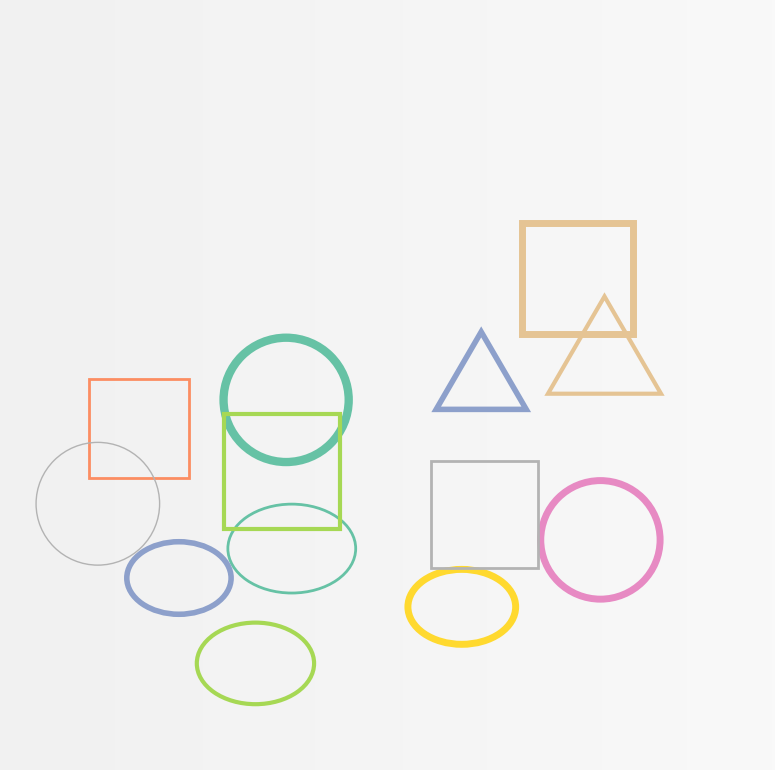[{"shape": "circle", "thickness": 3, "radius": 0.4, "center": [0.369, 0.481]}, {"shape": "oval", "thickness": 1, "radius": 0.41, "center": [0.376, 0.288]}, {"shape": "square", "thickness": 1, "radius": 0.32, "center": [0.179, 0.443]}, {"shape": "triangle", "thickness": 2, "radius": 0.34, "center": [0.621, 0.502]}, {"shape": "oval", "thickness": 2, "radius": 0.34, "center": [0.231, 0.249]}, {"shape": "circle", "thickness": 2.5, "radius": 0.38, "center": [0.775, 0.299]}, {"shape": "square", "thickness": 1.5, "radius": 0.37, "center": [0.364, 0.387]}, {"shape": "oval", "thickness": 1.5, "radius": 0.38, "center": [0.33, 0.138]}, {"shape": "oval", "thickness": 2.5, "radius": 0.35, "center": [0.596, 0.212]}, {"shape": "triangle", "thickness": 1.5, "radius": 0.42, "center": [0.78, 0.531]}, {"shape": "square", "thickness": 2.5, "radius": 0.36, "center": [0.746, 0.638]}, {"shape": "square", "thickness": 1, "radius": 0.35, "center": [0.625, 0.332]}, {"shape": "circle", "thickness": 0.5, "radius": 0.4, "center": [0.126, 0.346]}]